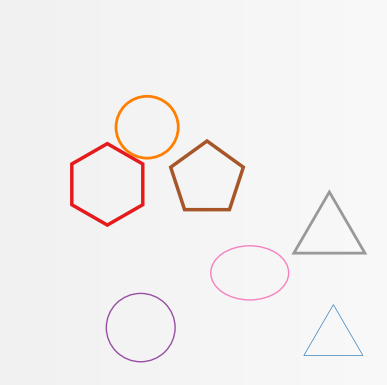[{"shape": "hexagon", "thickness": 2.5, "radius": 0.53, "center": [0.277, 0.521]}, {"shape": "triangle", "thickness": 0.5, "radius": 0.44, "center": [0.86, 0.121]}, {"shape": "circle", "thickness": 1, "radius": 0.44, "center": [0.363, 0.149]}, {"shape": "circle", "thickness": 2, "radius": 0.4, "center": [0.38, 0.67]}, {"shape": "pentagon", "thickness": 2.5, "radius": 0.49, "center": [0.534, 0.535]}, {"shape": "oval", "thickness": 1, "radius": 0.5, "center": [0.644, 0.291]}, {"shape": "triangle", "thickness": 2, "radius": 0.53, "center": [0.85, 0.395]}]